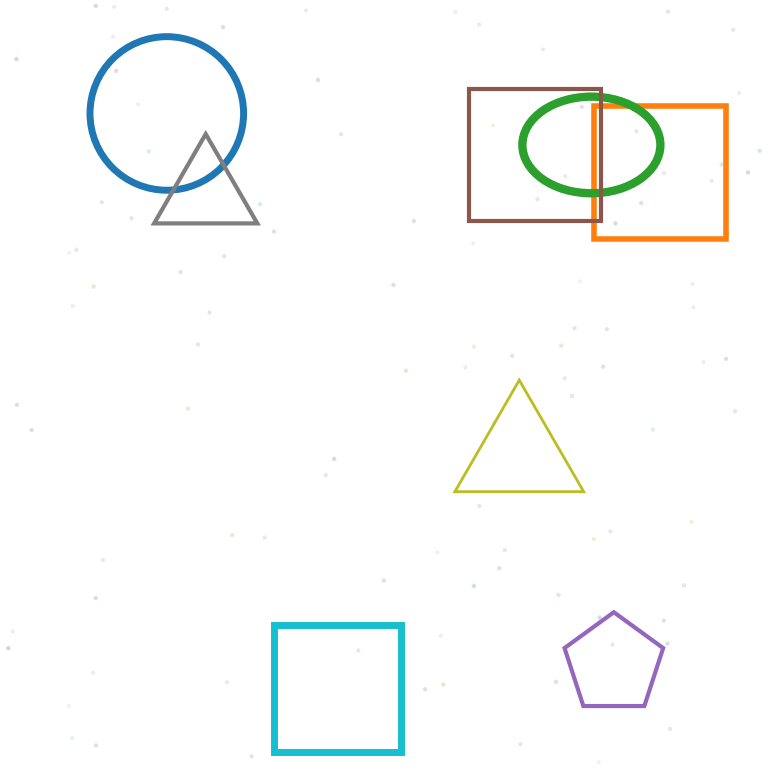[{"shape": "circle", "thickness": 2.5, "radius": 0.5, "center": [0.217, 0.853]}, {"shape": "square", "thickness": 2, "radius": 0.43, "center": [0.857, 0.776]}, {"shape": "oval", "thickness": 3, "radius": 0.45, "center": [0.768, 0.812]}, {"shape": "pentagon", "thickness": 1.5, "radius": 0.34, "center": [0.797, 0.138]}, {"shape": "square", "thickness": 1.5, "radius": 0.43, "center": [0.695, 0.799]}, {"shape": "triangle", "thickness": 1.5, "radius": 0.39, "center": [0.267, 0.749]}, {"shape": "triangle", "thickness": 1, "radius": 0.48, "center": [0.674, 0.41]}, {"shape": "square", "thickness": 2.5, "radius": 0.41, "center": [0.438, 0.106]}]